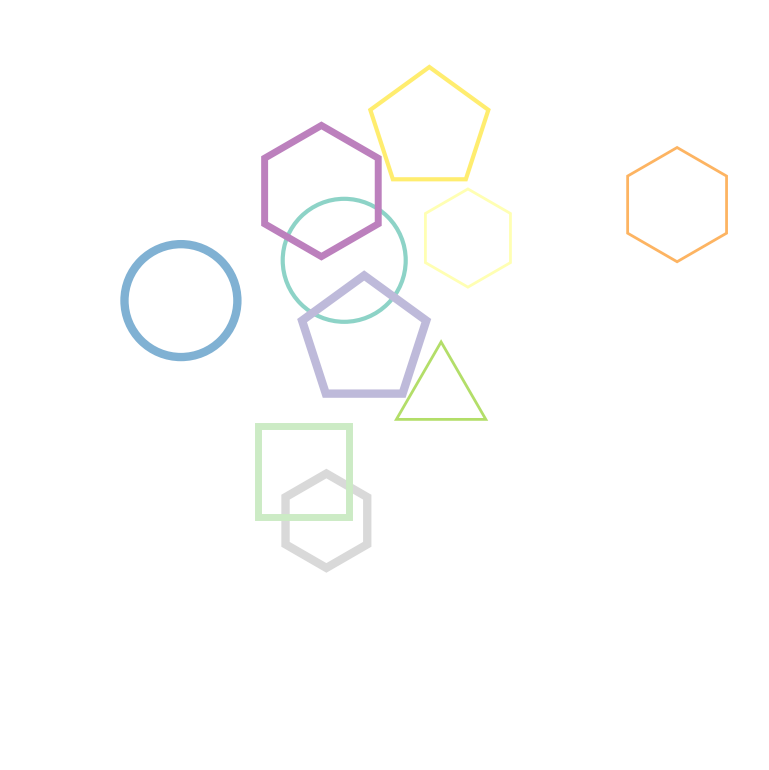[{"shape": "circle", "thickness": 1.5, "radius": 0.4, "center": [0.447, 0.662]}, {"shape": "hexagon", "thickness": 1, "radius": 0.32, "center": [0.608, 0.691]}, {"shape": "pentagon", "thickness": 3, "radius": 0.42, "center": [0.473, 0.557]}, {"shape": "circle", "thickness": 3, "radius": 0.37, "center": [0.235, 0.61]}, {"shape": "hexagon", "thickness": 1, "radius": 0.37, "center": [0.879, 0.734]}, {"shape": "triangle", "thickness": 1, "radius": 0.34, "center": [0.573, 0.489]}, {"shape": "hexagon", "thickness": 3, "radius": 0.31, "center": [0.424, 0.324]}, {"shape": "hexagon", "thickness": 2.5, "radius": 0.43, "center": [0.417, 0.752]}, {"shape": "square", "thickness": 2.5, "radius": 0.29, "center": [0.394, 0.387]}, {"shape": "pentagon", "thickness": 1.5, "radius": 0.4, "center": [0.558, 0.832]}]